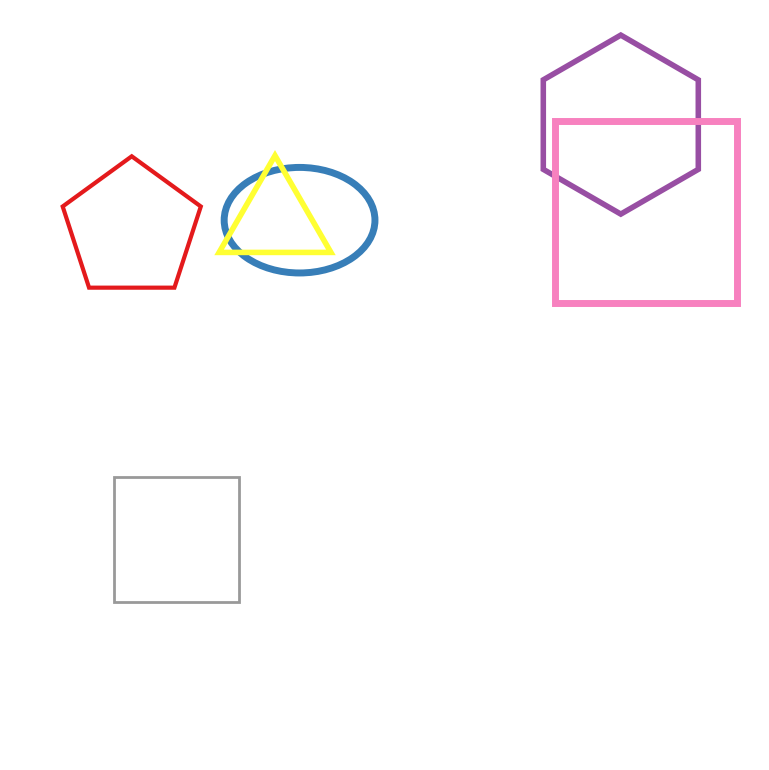[{"shape": "pentagon", "thickness": 1.5, "radius": 0.47, "center": [0.171, 0.703]}, {"shape": "oval", "thickness": 2.5, "radius": 0.49, "center": [0.389, 0.714]}, {"shape": "hexagon", "thickness": 2, "radius": 0.58, "center": [0.806, 0.838]}, {"shape": "triangle", "thickness": 2, "radius": 0.42, "center": [0.357, 0.714]}, {"shape": "square", "thickness": 2.5, "radius": 0.59, "center": [0.839, 0.724]}, {"shape": "square", "thickness": 1, "radius": 0.41, "center": [0.23, 0.299]}]